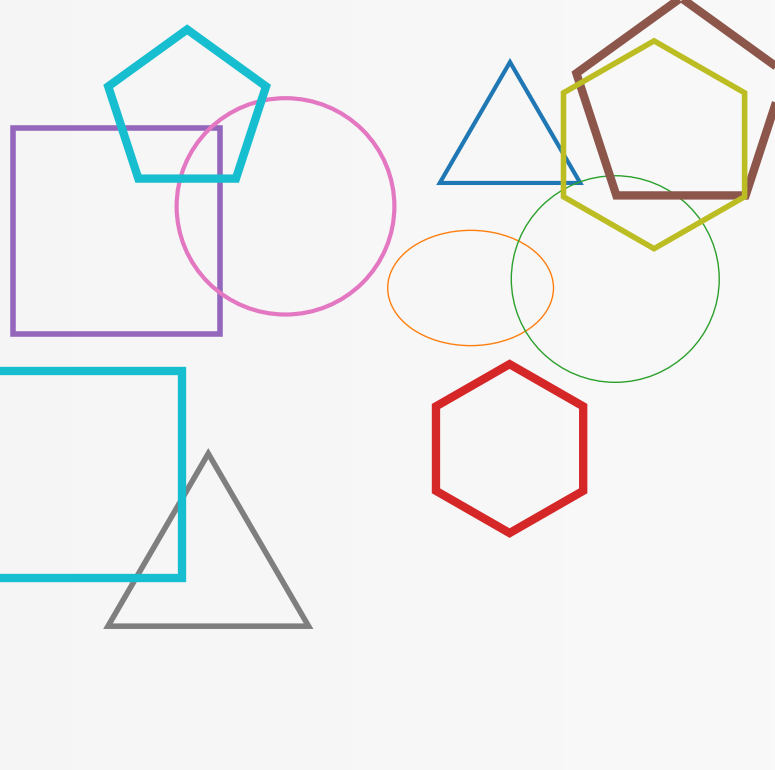[{"shape": "triangle", "thickness": 1.5, "radius": 0.52, "center": [0.658, 0.815]}, {"shape": "oval", "thickness": 0.5, "radius": 0.53, "center": [0.607, 0.626]}, {"shape": "circle", "thickness": 0.5, "radius": 0.67, "center": [0.794, 0.638]}, {"shape": "hexagon", "thickness": 3, "radius": 0.55, "center": [0.658, 0.417]}, {"shape": "square", "thickness": 2, "radius": 0.67, "center": [0.15, 0.7]}, {"shape": "pentagon", "thickness": 3, "radius": 0.71, "center": [0.879, 0.861]}, {"shape": "circle", "thickness": 1.5, "radius": 0.7, "center": [0.368, 0.732]}, {"shape": "triangle", "thickness": 2, "radius": 0.75, "center": [0.269, 0.261]}, {"shape": "hexagon", "thickness": 2, "radius": 0.67, "center": [0.844, 0.812]}, {"shape": "square", "thickness": 3, "radius": 0.67, "center": [0.1, 0.383]}, {"shape": "pentagon", "thickness": 3, "radius": 0.54, "center": [0.241, 0.855]}]